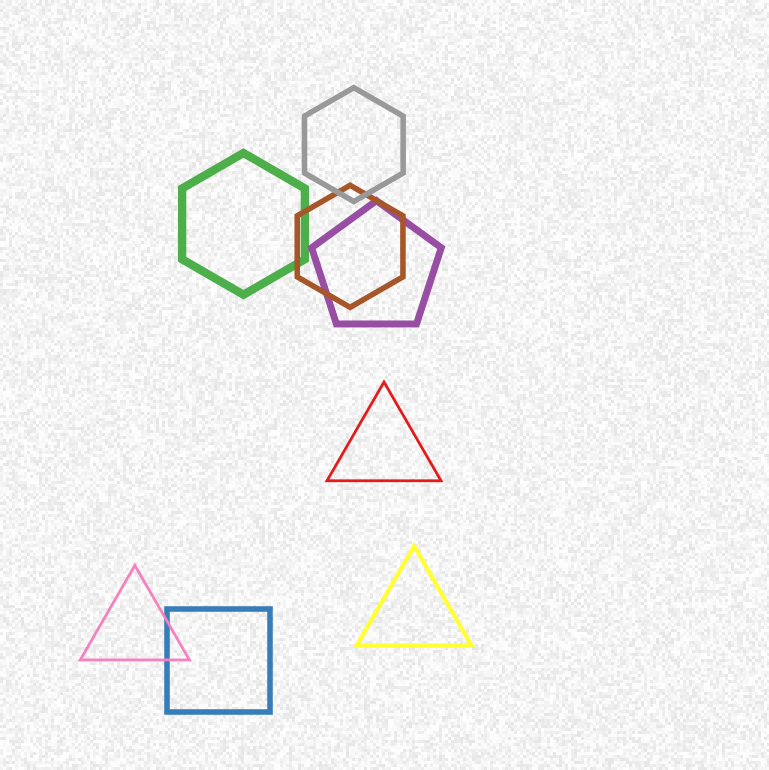[{"shape": "triangle", "thickness": 1, "radius": 0.43, "center": [0.499, 0.418]}, {"shape": "square", "thickness": 2, "radius": 0.33, "center": [0.284, 0.143]}, {"shape": "hexagon", "thickness": 3, "radius": 0.46, "center": [0.316, 0.709]}, {"shape": "pentagon", "thickness": 2.5, "radius": 0.44, "center": [0.489, 0.651]}, {"shape": "triangle", "thickness": 1.5, "radius": 0.43, "center": [0.538, 0.205]}, {"shape": "hexagon", "thickness": 2, "radius": 0.4, "center": [0.455, 0.68]}, {"shape": "triangle", "thickness": 1, "radius": 0.41, "center": [0.175, 0.184]}, {"shape": "hexagon", "thickness": 2, "radius": 0.37, "center": [0.459, 0.812]}]